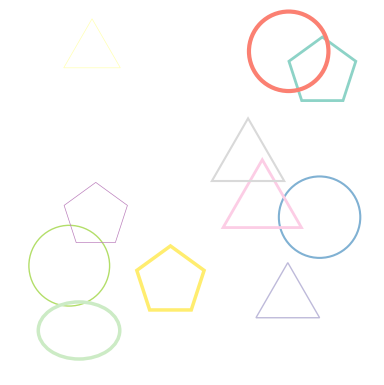[{"shape": "pentagon", "thickness": 2, "radius": 0.46, "center": [0.837, 0.813]}, {"shape": "triangle", "thickness": 0.5, "radius": 0.42, "center": [0.239, 0.866]}, {"shape": "triangle", "thickness": 1, "radius": 0.48, "center": [0.748, 0.222]}, {"shape": "circle", "thickness": 3, "radius": 0.52, "center": [0.75, 0.867]}, {"shape": "circle", "thickness": 1.5, "radius": 0.53, "center": [0.83, 0.436]}, {"shape": "circle", "thickness": 1, "radius": 0.52, "center": [0.18, 0.31]}, {"shape": "triangle", "thickness": 2, "radius": 0.59, "center": [0.681, 0.468]}, {"shape": "triangle", "thickness": 1.5, "radius": 0.54, "center": [0.644, 0.584]}, {"shape": "pentagon", "thickness": 0.5, "radius": 0.43, "center": [0.249, 0.44]}, {"shape": "oval", "thickness": 2.5, "radius": 0.53, "center": [0.205, 0.142]}, {"shape": "pentagon", "thickness": 2.5, "radius": 0.46, "center": [0.443, 0.269]}]